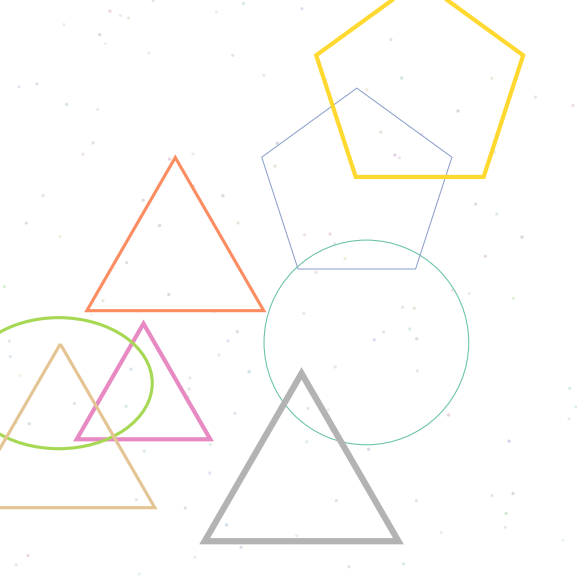[{"shape": "circle", "thickness": 0.5, "radius": 0.89, "center": [0.634, 0.406]}, {"shape": "triangle", "thickness": 1.5, "radius": 0.88, "center": [0.304, 0.55]}, {"shape": "pentagon", "thickness": 0.5, "radius": 0.87, "center": [0.618, 0.673]}, {"shape": "triangle", "thickness": 2, "radius": 0.67, "center": [0.248, 0.305]}, {"shape": "oval", "thickness": 1.5, "radius": 0.81, "center": [0.102, 0.336]}, {"shape": "pentagon", "thickness": 2, "radius": 0.94, "center": [0.727, 0.845]}, {"shape": "triangle", "thickness": 1.5, "radius": 0.95, "center": [0.104, 0.215]}, {"shape": "triangle", "thickness": 3, "radius": 0.97, "center": [0.522, 0.159]}]